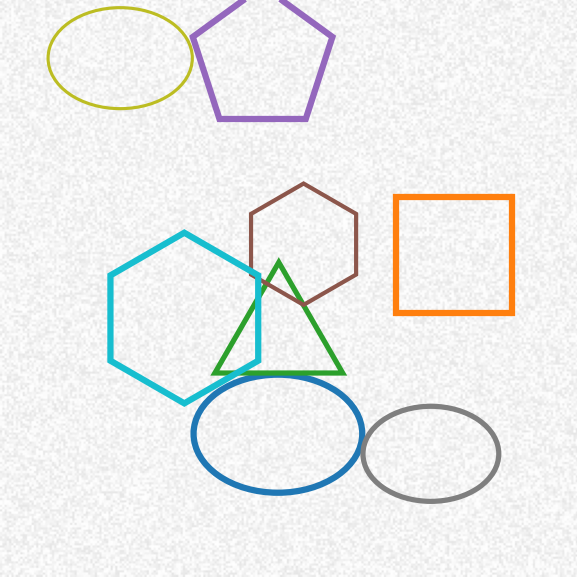[{"shape": "oval", "thickness": 3, "radius": 0.73, "center": [0.481, 0.248]}, {"shape": "square", "thickness": 3, "radius": 0.5, "center": [0.786, 0.557]}, {"shape": "triangle", "thickness": 2.5, "radius": 0.64, "center": [0.483, 0.417]}, {"shape": "pentagon", "thickness": 3, "radius": 0.64, "center": [0.455, 0.896]}, {"shape": "hexagon", "thickness": 2, "radius": 0.53, "center": [0.526, 0.576]}, {"shape": "oval", "thickness": 2.5, "radius": 0.59, "center": [0.746, 0.213]}, {"shape": "oval", "thickness": 1.5, "radius": 0.62, "center": [0.208, 0.898]}, {"shape": "hexagon", "thickness": 3, "radius": 0.74, "center": [0.319, 0.448]}]